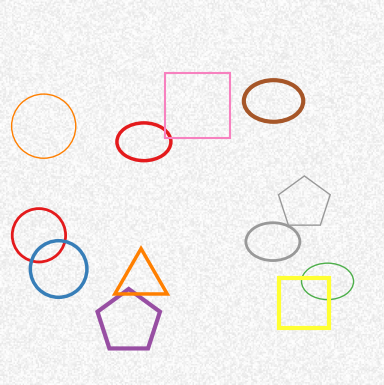[{"shape": "oval", "thickness": 2.5, "radius": 0.35, "center": [0.374, 0.632]}, {"shape": "circle", "thickness": 2, "radius": 0.35, "center": [0.101, 0.389]}, {"shape": "circle", "thickness": 2.5, "radius": 0.37, "center": [0.152, 0.301]}, {"shape": "oval", "thickness": 1, "radius": 0.34, "center": [0.851, 0.269]}, {"shape": "pentagon", "thickness": 3, "radius": 0.43, "center": [0.334, 0.164]}, {"shape": "circle", "thickness": 1, "radius": 0.42, "center": [0.113, 0.672]}, {"shape": "triangle", "thickness": 2.5, "radius": 0.39, "center": [0.366, 0.276]}, {"shape": "square", "thickness": 3, "radius": 0.32, "center": [0.79, 0.213]}, {"shape": "oval", "thickness": 3, "radius": 0.39, "center": [0.711, 0.738]}, {"shape": "square", "thickness": 1.5, "radius": 0.42, "center": [0.513, 0.726]}, {"shape": "pentagon", "thickness": 1, "radius": 0.35, "center": [0.791, 0.472]}, {"shape": "oval", "thickness": 2, "radius": 0.35, "center": [0.709, 0.372]}]